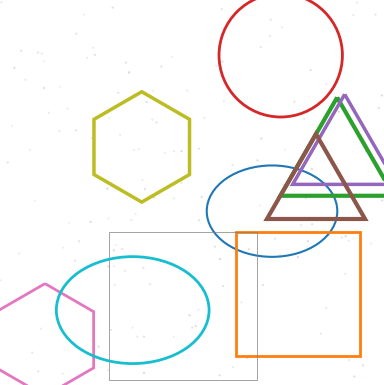[{"shape": "oval", "thickness": 1.5, "radius": 0.85, "center": [0.707, 0.452]}, {"shape": "square", "thickness": 2, "radius": 0.81, "center": [0.773, 0.238]}, {"shape": "triangle", "thickness": 3, "radius": 0.85, "center": [0.876, 0.577]}, {"shape": "circle", "thickness": 2, "radius": 0.8, "center": [0.729, 0.856]}, {"shape": "triangle", "thickness": 2.5, "radius": 0.78, "center": [0.895, 0.599]}, {"shape": "triangle", "thickness": 3, "radius": 0.74, "center": [0.821, 0.505]}, {"shape": "hexagon", "thickness": 2, "radius": 0.73, "center": [0.117, 0.117]}, {"shape": "square", "thickness": 0.5, "radius": 0.96, "center": [0.476, 0.204]}, {"shape": "hexagon", "thickness": 2.5, "radius": 0.72, "center": [0.368, 0.618]}, {"shape": "oval", "thickness": 2, "radius": 0.99, "center": [0.345, 0.195]}]